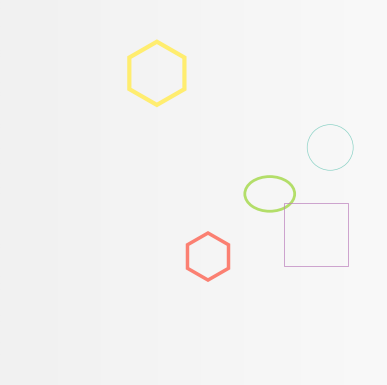[{"shape": "circle", "thickness": 0.5, "radius": 0.3, "center": [0.852, 0.617]}, {"shape": "hexagon", "thickness": 2.5, "radius": 0.31, "center": [0.537, 0.334]}, {"shape": "oval", "thickness": 2, "radius": 0.32, "center": [0.696, 0.496]}, {"shape": "square", "thickness": 0.5, "radius": 0.41, "center": [0.816, 0.392]}, {"shape": "hexagon", "thickness": 3, "radius": 0.41, "center": [0.405, 0.81]}]